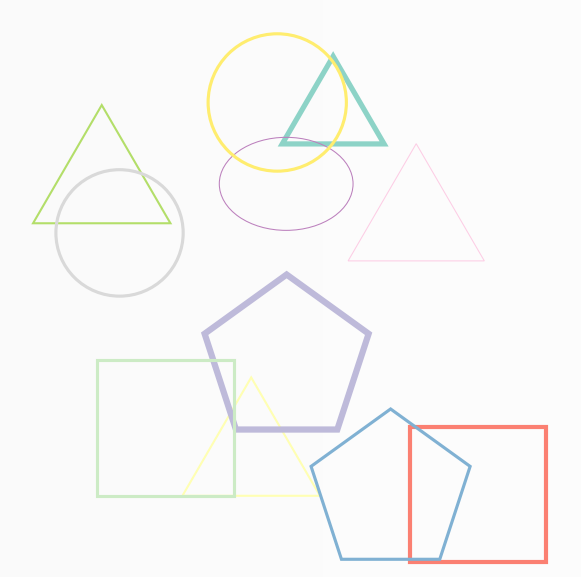[{"shape": "triangle", "thickness": 2.5, "radius": 0.51, "center": [0.573, 0.8]}, {"shape": "triangle", "thickness": 1, "radius": 0.68, "center": [0.432, 0.209]}, {"shape": "pentagon", "thickness": 3, "radius": 0.74, "center": [0.493, 0.375]}, {"shape": "square", "thickness": 2, "radius": 0.58, "center": [0.822, 0.142]}, {"shape": "pentagon", "thickness": 1.5, "radius": 0.72, "center": [0.672, 0.147]}, {"shape": "triangle", "thickness": 1, "radius": 0.68, "center": [0.175, 0.681]}, {"shape": "triangle", "thickness": 0.5, "radius": 0.68, "center": [0.716, 0.615]}, {"shape": "circle", "thickness": 1.5, "radius": 0.55, "center": [0.206, 0.596]}, {"shape": "oval", "thickness": 0.5, "radius": 0.58, "center": [0.492, 0.681]}, {"shape": "square", "thickness": 1.5, "radius": 0.59, "center": [0.284, 0.258]}, {"shape": "circle", "thickness": 1.5, "radius": 0.59, "center": [0.477, 0.822]}]